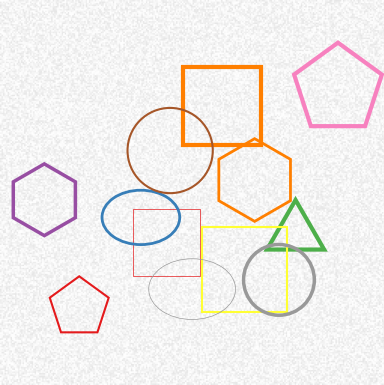[{"shape": "pentagon", "thickness": 1.5, "radius": 0.4, "center": [0.206, 0.202]}, {"shape": "square", "thickness": 0.5, "radius": 0.44, "center": [0.433, 0.37]}, {"shape": "oval", "thickness": 2, "radius": 0.5, "center": [0.366, 0.435]}, {"shape": "triangle", "thickness": 3, "radius": 0.43, "center": [0.768, 0.395]}, {"shape": "hexagon", "thickness": 2.5, "radius": 0.47, "center": [0.115, 0.481]}, {"shape": "hexagon", "thickness": 2, "radius": 0.54, "center": [0.661, 0.532]}, {"shape": "square", "thickness": 3, "radius": 0.51, "center": [0.577, 0.724]}, {"shape": "square", "thickness": 1.5, "radius": 0.56, "center": [0.635, 0.3]}, {"shape": "circle", "thickness": 1.5, "radius": 0.55, "center": [0.442, 0.609]}, {"shape": "pentagon", "thickness": 3, "radius": 0.6, "center": [0.878, 0.769]}, {"shape": "circle", "thickness": 2.5, "radius": 0.46, "center": [0.725, 0.273]}, {"shape": "oval", "thickness": 0.5, "radius": 0.56, "center": [0.499, 0.249]}]